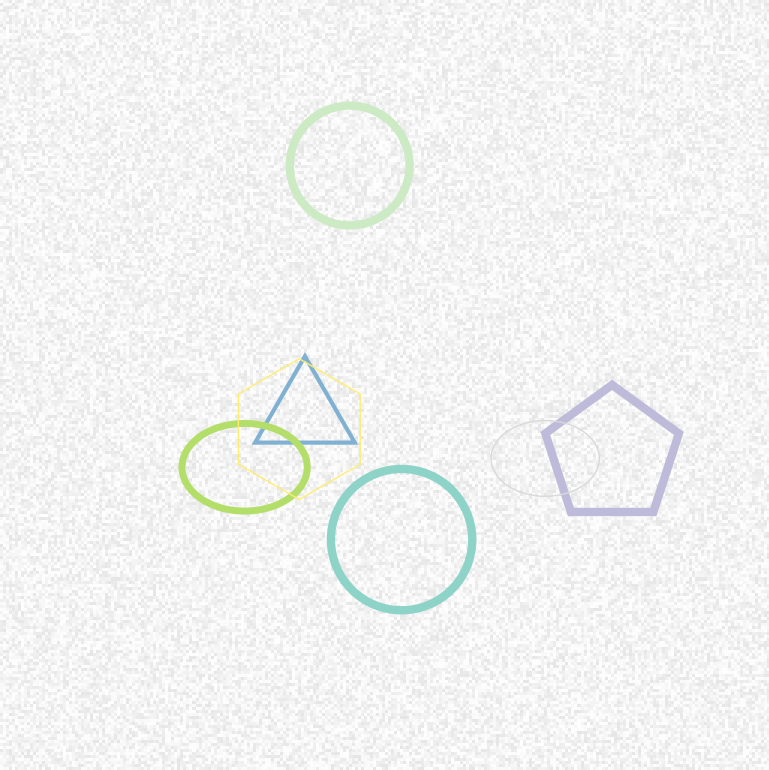[{"shape": "circle", "thickness": 3, "radius": 0.46, "center": [0.522, 0.299]}, {"shape": "pentagon", "thickness": 3, "radius": 0.46, "center": [0.795, 0.409]}, {"shape": "triangle", "thickness": 1.5, "radius": 0.37, "center": [0.396, 0.463]}, {"shape": "oval", "thickness": 2.5, "radius": 0.41, "center": [0.318, 0.393]}, {"shape": "oval", "thickness": 0.5, "radius": 0.35, "center": [0.708, 0.405]}, {"shape": "circle", "thickness": 3, "radius": 0.39, "center": [0.454, 0.785]}, {"shape": "hexagon", "thickness": 0.5, "radius": 0.46, "center": [0.389, 0.443]}]